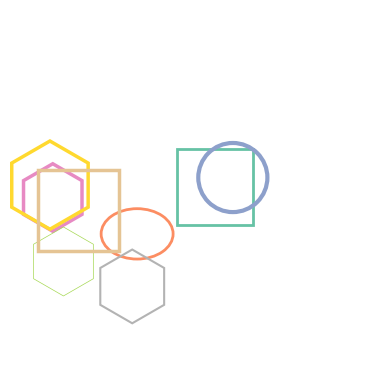[{"shape": "square", "thickness": 2, "radius": 0.5, "center": [0.559, 0.514]}, {"shape": "oval", "thickness": 2, "radius": 0.47, "center": [0.356, 0.393]}, {"shape": "circle", "thickness": 3, "radius": 0.45, "center": [0.605, 0.539]}, {"shape": "hexagon", "thickness": 2.5, "radius": 0.44, "center": [0.137, 0.487]}, {"shape": "hexagon", "thickness": 0.5, "radius": 0.45, "center": [0.165, 0.321]}, {"shape": "hexagon", "thickness": 2.5, "radius": 0.57, "center": [0.13, 0.519]}, {"shape": "square", "thickness": 2.5, "radius": 0.53, "center": [0.203, 0.452]}, {"shape": "hexagon", "thickness": 1.5, "radius": 0.48, "center": [0.343, 0.256]}]